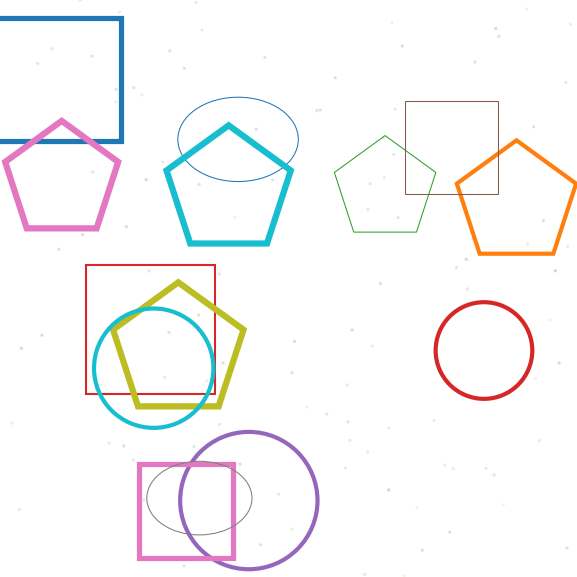[{"shape": "oval", "thickness": 0.5, "radius": 0.52, "center": [0.412, 0.758]}, {"shape": "square", "thickness": 2.5, "radius": 0.53, "center": [0.103, 0.861]}, {"shape": "pentagon", "thickness": 2, "radius": 0.54, "center": [0.894, 0.648]}, {"shape": "pentagon", "thickness": 0.5, "radius": 0.46, "center": [0.667, 0.672]}, {"shape": "square", "thickness": 1, "radius": 0.56, "center": [0.261, 0.428]}, {"shape": "circle", "thickness": 2, "radius": 0.42, "center": [0.838, 0.392]}, {"shape": "circle", "thickness": 2, "radius": 0.59, "center": [0.431, 0.132]}, {"shape": "square", "thickness": 0.5, "radius": 0.4, "center": [0.782, 0.744]}, {"shape": "pentagon", "thickness": 3, "radius": 0.51, "center": [0.107, 0.687]}, {"shape": "square", "thickness": 2.5, "radius": 0.41, "center": [0.322, 0.114]}, {"shape": "oval", "thickness": 0.5, "radius": 0.46, "center": [0.345, 0.137]}, {"shape": "pentagon", "thickness": 3, "radius": 0.59, "center": [0.309, 0.392]}, {"shape": "circle", "thickness": 2, "radius": 0.52, "center": [0.266, 0.362]}, {"shape": "pentagon", "thickness": 3, "radius": 0.57, "center": [0.396, 0.669]}]